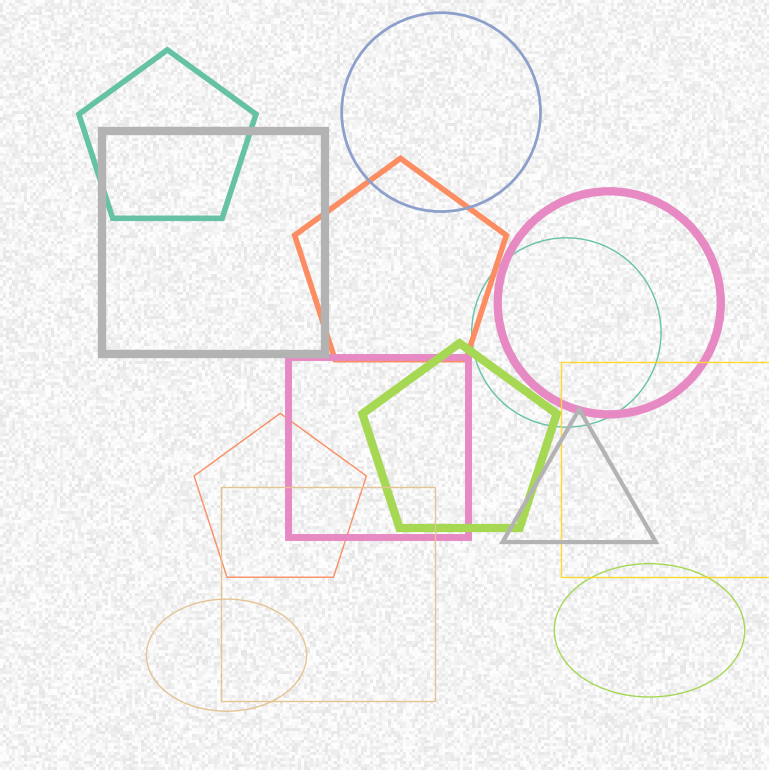[{"shape": "pentagon", "thickness": 2, "radius": 0.6, "center": [0.217, 0.814]}, {"shape": "circle", "thickness": 0.5, "radius": 0.61, "center": [0.736, 0.568]}, {"shape": "pentagon", "thickness": 0.5, "radius": 0.59, "center": [0.364, 0.346]}, {"shape": "pentagon", "thickness": 2, "radius": 0.72, "center": [0.52, 0.65]}, {"shape": "circle", "thickness": 1, "radius": 0.65, "center": [0.573, 0.854]}, {"shape": "square", "thickness": 2.5, "radius": 0.59, "center": [0.491, 0.419]}, {"shape": "circle", "thickness": 3, "radius": 0.72, "center": [0.791, 0.607]}, {"shape": "oval", "thickness": 0.5, "radius": 0.62, "center": [0.843, 0.181]}, {"shape": "pentagon", "thickness": 3, "radius": 0.66, "center": [0.597, 0.422]}, {"shape": "square", "thickness": 0.5, "radius": 0.7, "center": [0.868, 0.39]}, {"shape": "oval", "thickness": 0.5, "radius": 0.52, "center": [0.294, 0.149]}, {"shape": "square", "thickness": 0.5, "radius": 0.7, "center": [0.426, 0.228]}, {"shape": "square", "thickness": 3, "radius": 0.72, "center": [0.278, 0.685]}, {"shape": "triangle", "thickness": 1.5, "radius": 0.57, "center": [0.752, 0.353]}]